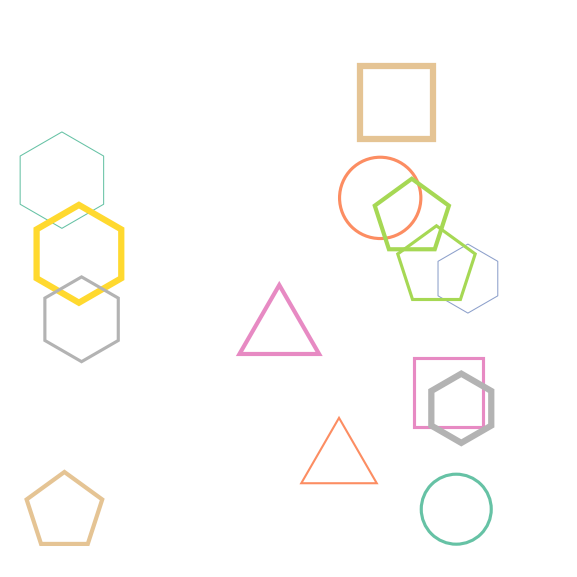[{"shape": "hexagon", "thickness": 0.5, "radius": 0.42, "center": [0.107, 0.687]}, {"shape": "circle", "thickness": 1.5, "radius": 0.3, "center": [0.79, 0.117]}, {"shape": "triangle", "thickness": 1, "radius": 0.38, "center": [0.587, 0.2]}, {"shape": "circle", "thickness": 1.5, "radius": 0.35, "center": [0.658, 0.656]}, {"shape": "hexagon", "thickness": 0.5, "radius": 0.3, "center": [0.81, 0.517]}, {"shape": "square", "thickness": 1.5, "radius": 0.3, "center": [0.776, 0.319]}, {"shape": "triangle", "thickness": 2, "radius": 0.4, "center": [0.484, 0.426]}, {"shape": "pentagon", "thickness": 1.5, "radius": 0.35, "center": [0.756, 0.538]}, {"shape": "pentagon", "thickness": 2, "radius": 0.34, "center": [0.713, 0.622]}, {"shape": "hexagon", "thickness": 3, "radius": 0.42, "center": [0.137, 0.56]}, {"shape": "pentagon", "thickness": 2, "radius": 0.34, "center": [0.112, 0.113]}, {"shape": "square", "thickness": 3, "radius": 0.32, "center": [0.687, 0.822]}, {"shape": "hexagon", "thickness": 1.5, "radius": 0.37, "center": [0.141, 0.446]}, {"shape": "hexagon", "thickness": 3, "radius": 0.3, "center": [0.799, 0.292]}]